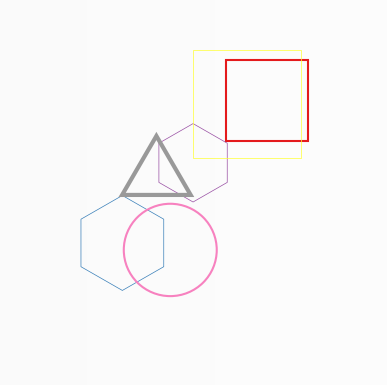[{"shape": "square", "thickness": 1.5, "radius": 0.53, "center": [0.689, 0.74]}, {"shape": "hexagon", "thickness": 0.5, "radius": 0.62, "center": [0.316, 0.369]}, {"shape": "hexagon", "thickness": 0.5, "radius": 0.51, "center": [0.498, 0.577]}, {"shape": "square", "thickness": 0.5, "radius": 0.7, "center": [0.637, 0.73]}, {"shape": "circle", "thickness": 1.5, "radius": 0.6, "center": [0.439, 0.351]}, {"shape": "triangle", "thickness": 3, "radius": 0.51, "center": [0.404, 0.545]}]